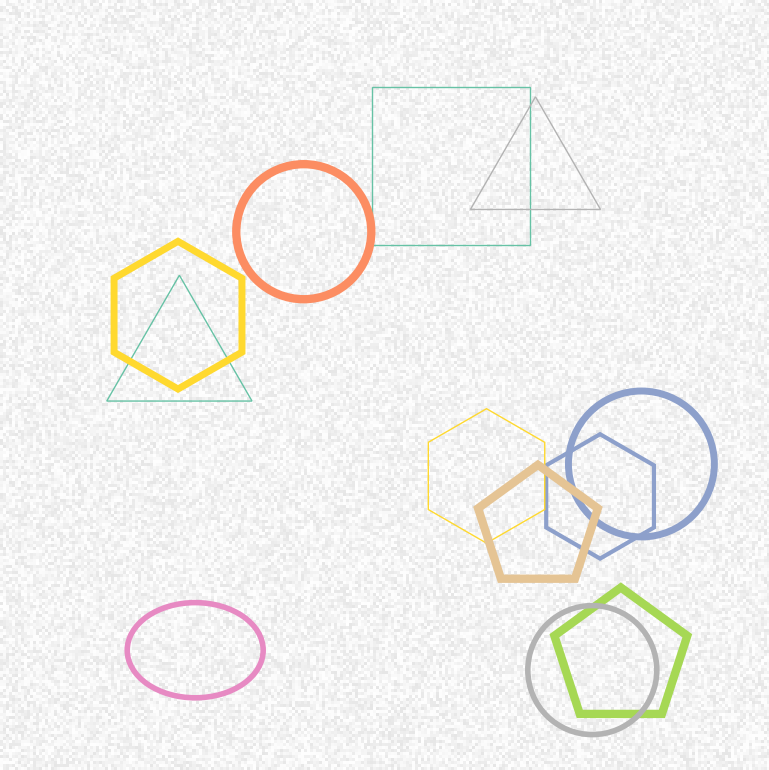[{"shape": "triangle", "thickness": 0.5, "radius": 0.54, "center": [0.233, 0.534]}, {"shape": "square", "thickness": 0.5, "radius": 0.51, "center": [0.586, 0.785]}, {"shape": "circle", "thickness": 3, "radius": 0.44, "center": [0.395, 0.699]}, {"shape": "circle", "thickness": 2.5, "radius": 0.47, "center": [0.833, 0.397]}, {"shape": "hexagon", "thickness": 1.5, "radius": 0.4, "center": [0.779, 0.355]}, {"shape": "oval", "thickness": 2, "radius": 0.44, "center": [0.254, 0.156]}, {"shape": "pentagon", "thickness": 3, "radius": 0.45, "center": [0.806, 0.146]}, {"shape": "hexagon", "thickness": 2.5, "radius": 0.48, "center": [0.231, 0.591]}, {"shape": "hexagon", "thickness": 0.5, "radius": 0.44, "center": [0.632, 0.382]}, {"shape": "pentagon", "thickness": 3, "radius": 0.41, "center": [0.699, 0.315]}, {"shape": "triangle", "thickness": 0.5, "radius": 0.49, "center": [0.695, 0.777]}, {"shape": "circle", "thickness": 2, "radius": 0.42, "center": [0.769, 0.13]}]